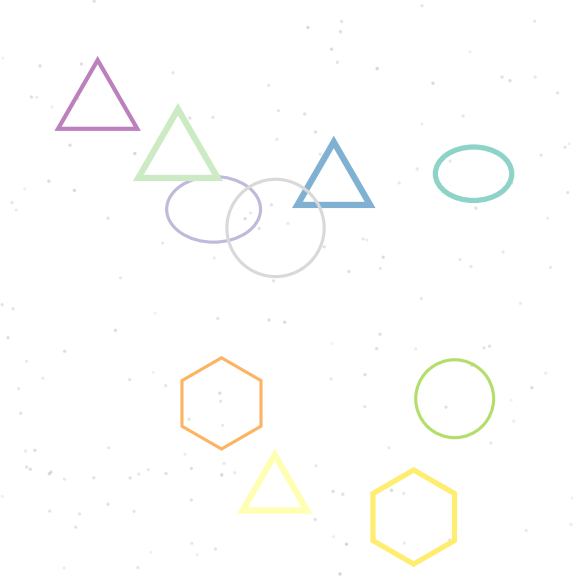[{"shape": "oval", "thickness": 2.5, "radius": 0.33, "center": [0.82, 0.698]}, {"shape": "triangle", "thickness": 3, "radius": 0.32, "center": [0.476, 0.147]}, {"shape": "oval", "thickness": 1.5, "radius": 0.41, "center": [0.37, 0.637]}, {"shape": "triangle", "thickness": 3, "radius": 0.36, "center": [0.578, 0.681]}, {"shape": "hexagon", "thickness": 1.5, "radius": 0.39, "center": [0.384, 0.301]}, {"shape": "circle", "thickness": 1.5, "radius": 0.34, "center": [0.787, 0.309]}, {"shape": "circle", "thickness": 1.5, "radius": 0.42, "center": [0.477, 0.604]}, {"shape": "triangle", "thickness": 2, "radius": 0.4, "center": [0.169, 0.816]}, {"shape": "triangle", "thickness": 3, "radius": 0.4, "center": [0.308, 0.731]}, {"shape": "hexagon", "thickness": 2.5, "radius": 0.41, "center": [0.716, 0.104]}]